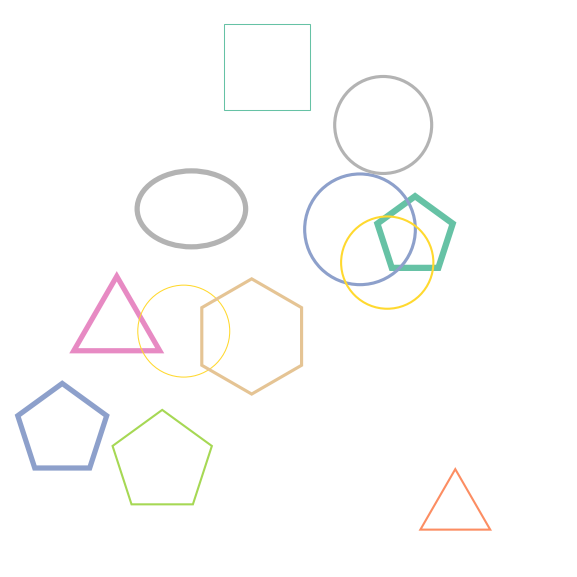[{"shape": "square", "thickness": 0.5, "radius": 0.37, "center": [0.462, 0.883]}, {"shape": "pentagon", "thickness": 3, "radius": 0.34, "center": [0.719, 0.591]}, {"shape": "triangle", "thickness": 1, "radius": 0.35, "center": [0.788, 0.117]}, {"shape": "pentagon", "thickness": 2.5, "radius": 0.4, "center": [0.108, 0.254]}, {"shape": "circle", "thickness": 1.5, "radius": 0.48, "center": [0.623, 0.602]}, {"shape": "triangle", "thickness": 2.5, "radius": 0.43, "center": [0.202, 0.435]}, {"shape": "pentagon", "thickness": 1, "radius": 0.45, "center": [0.281, 0.199]}, {"shape": "circle", "thickness": 0.5, "radius": 0.4, "center": [0.318, 0.426]}, {"shape": "circle", "thickness": 1, "radius": 0.4, "center": [0.671, 0.544]}, {"shape": "hexagon", "thickness": 1.5, "radius": 0.5, "center": [0.436, 0.417]}, {"shape": "oval", "thickness": 2.5, "radius": 0.47, "center": [0.331, 0.637]}, {"shape": "circle", "thickness": 1.5, "radius": 0.42, "center": [0.664, 0.783]}]